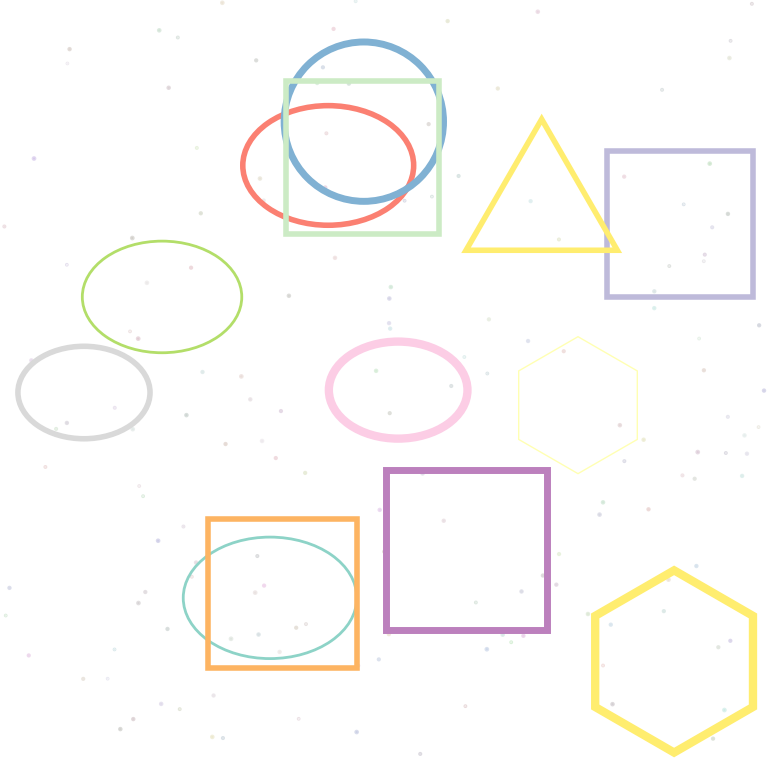[{"shape": "oval", "thickness": 1, "radius": 0.56, "center": [0.351, 0.224]}, {"shape": "hexagon", "thickness": 0.5, "radius": 0.44, "center": [0.751, 0.474]}, {"shape": "square", "thickness": 2, "radius": 0.47, "center": [0.883, 0.709]}, {"shape": "oval", "thickness": 2, "radius": 0.55, "center": [0.426, 0.785]}, {"shape": "circle", "thickness": 2.5, "radius": 0.52, "center": [0.472, 0.842]}, {"shape": "square", "thickness": 2, "radius": 0.48, "center": [0.366, 0.229]}, {"shape": "oval", "thickness": 1, "radius": 0.52, "center": [0.21, 0.614]}, {"shape": "oval", "thickness": 3, "radius": 0.45, "center": [0.517, 0.493]}, {"shape": "oval", "thickness": 2, "radius": 0.43, "center": [0.109, 0.49]}, {"shape": "square", "thickness": 2.5, "radius": 0.52, "center": [0.606, 0.286]}, {"shape": "square", "thickness": 2, "radius": 0.5, "center": [0.471, 0.795]}, {"shape": "hexagon", "thickness": 3, "radius": 0.59, "center": [0.875, 0.141]}, {"shape": "triangle", "thickness": 2, "radius": 0.57, "center": [0.703, 0.732]}]